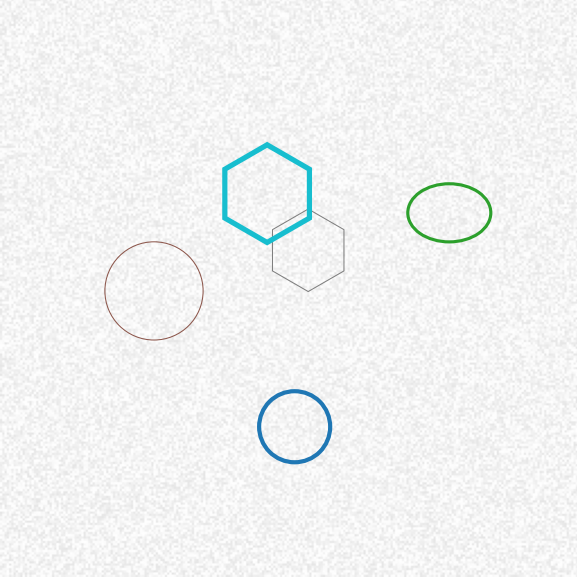[{"shape": "circle", "thickness": 2, "radius": 0.31, "center": [0.51, 0.26]}, {"shape": "oval", "thickness": 1.5, "radius": 0.36, "center": [0.778, 0.631]}, {"shape": "circle", "thickness": 0.5, "radius": 0.43, "center": [0.267, 0.495]}, {"shape": "hexagon", "thickness": 0.5, "radius": 0.36, "center": [0.534, 0.566]}, {"shape": "hexagon", "thickness": 2.5, "radius": 0.42, "center": [0.463, 0.664]}]